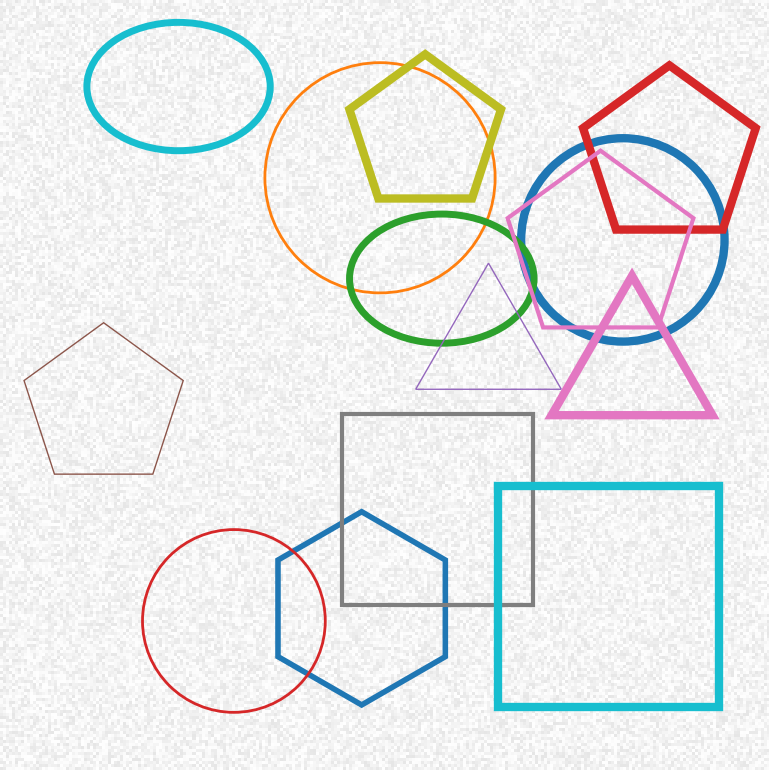[{"shape": "circle", "thickness": 3, "radius": 0.66, "center": [0.809, 0.688]}, {"shape": "hexagon", "thickness": 2, "radius": 0.63, "center": [0.47, 0.21]}, {"shape": "circle", "thickness": 1, "radius": 0.75, "center": [0.494, 0.769]}, {"shape": "oval", "thickness": 2.5, "radius": 0.6, "center": [0.574, 0.638]}, {"shape": "pentagon", "thickness": 3, "radius": 0.59, "center": [0.869, 0.797]}, {"shape": "circle", "thickness": 1, "radius": 0.59, "center": [0.304, 0.194]}, {"shape": "triangle", "thickness": 0.5, "radius": 0.55, "center": [0.634, 0.549]}, {"shape": "pentagon", "thickness": 0.5, "radius": 0.54, "center": [0.135, 0.472]}, {"shape": "pentagon", "thickness": 1.5, "radius": 0.63, "center": [0.78, 0.677]}, {"shape": "triangle", "thickness": 3, "radius": 0.6, "center": [0.821, 0.521]}, {"shape": "square", "thickness": 1.5, "radius": 0.62, "center": [0.568, 0.339]}, {"shape": "pentagon", "thickness": 3, "radius": 0.52, "center": [0.552, 0.826]}, {"shape": "oval", "thickness": 2.5, "radius": 0.6, "center": [0.232, 0.888]}, {"shape": "square", "thickness": 3, "radius": 0.72, "center": [0.791, 0.225]}]